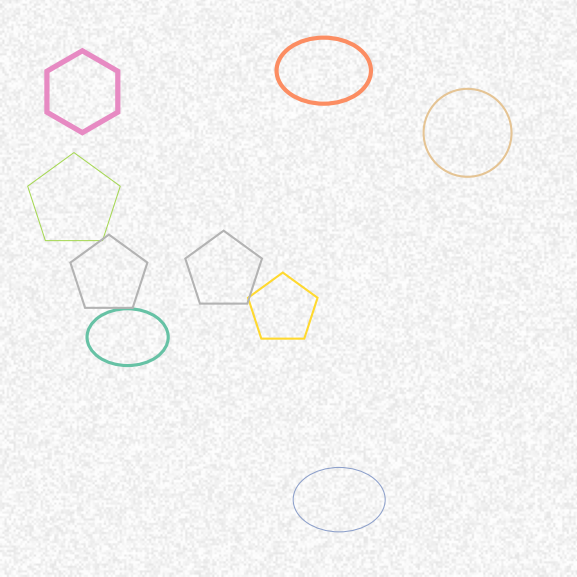[{"shape": "oval", "thickness": 1.5, "radius": 0.35, "center": [0.221, 0.415]}, {"shape": "oval", "thickness": 2, "radius": 0.41, "center": [0.561, 0.877]}, {"shape": "oval", "thickness": 0.5, "radius": 0.4, "center": [0.587, 0.134]}, {"shape": "hexagon", "thickness": 2.5, "radius": 0.35, "center": [0.143, 0.84]}, {"shape": "pentagon", "thickness": 0.5, "radius": 0.42, "center": [0.128, 0.651]}, {"shape": "pentagon", "thickness": 1, "radius": 0.32, "center": [0.49, 0.464]}, {"shape": "circle", "thickness": 1, "radius": 0.38, "center": [0.81, 0.769]}, {"shape": "pentagon", "thickness": 1, "radius": 0.35, "center": [0.387, 0.53]}, {"shape": "pentagon", "thickness": 1, "radius": 0.35, "center": [0.189, 0.523]}]